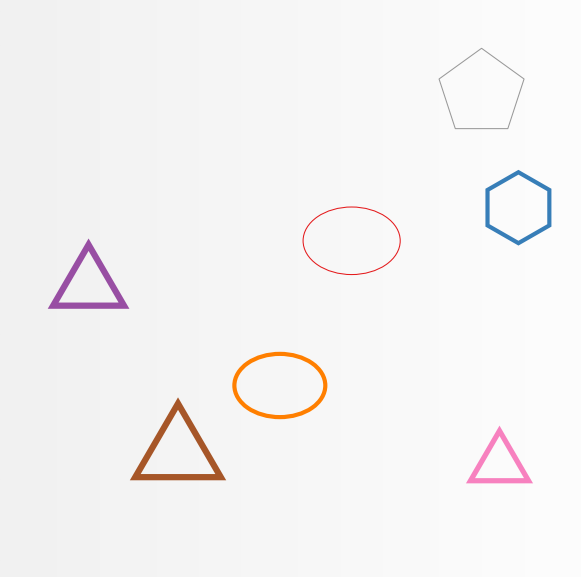[{"shape": "oval", "thickness": 0.5, "radius": 0.42, "center": [0.605, 0.582]}, {"shape": "hexagon", "thickness": 2, "radius": 0.31, "center": [0.892, 0.639]}, {"shape": "triangle", "thickness": 3, "radius": 0.35, "center": [0.152, 0.505]}, {"shape": "oval", "thickness": 2, "radius": 0.39, "center": [0.481, 0.332]}, {"shape": "triangle", "thickness": 3, "radius": 0.42, "center": [0.306, 0.215]}, {"shape": "triangle", "thickness": 2.5, "radius": 0.29, "center": [0.859, 0.196]}, {"shape": "pentagon", "thickness": 0.5, "radius": 0.38, "center": [0.828, 0.839]}]